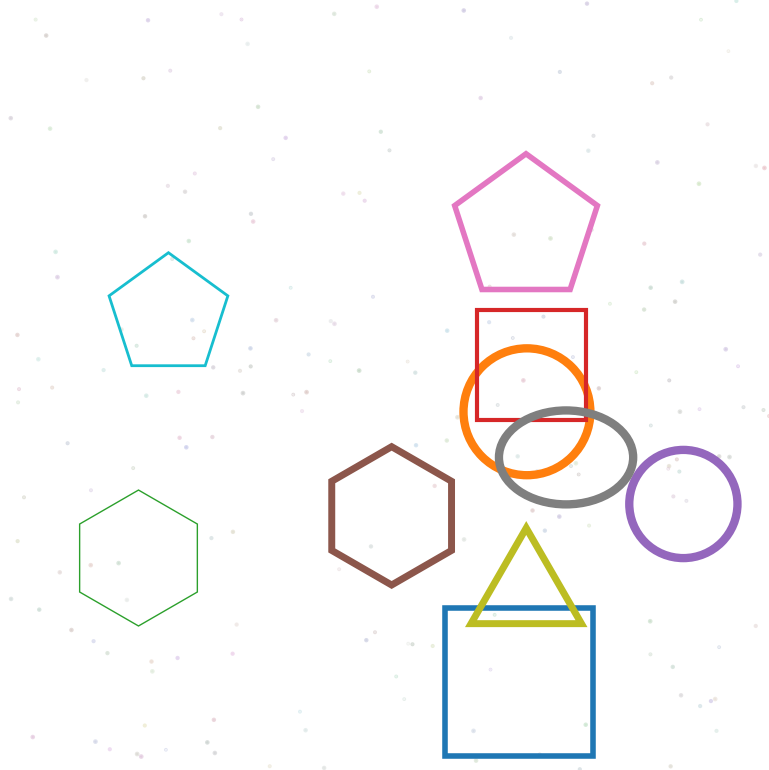[{"shape": "square", "thickness": 2, "radius": 0.48, "center": [0.674, 0.114]}, {"shape": "circle", "thickness": 3, "radius": 0.41, "center": [0.684, 0.465]}, {"shape": "hexagon", "thickness": 0.5, "radius": 0.44, "center": [0.18, 0.275]}, {"shape": "square", "thickness": 1.5, "radius": 0.35, "center": [0.69, 0.526]}, {"shape": "circle", "thickness": 3, "radius": 0.35, "center": [0.888, 0.345]}, {"shape": "hexagon", "thickness": 2.5, "radius": 0.45, "center": [0.509, 0.33]}, {"shape": "pentagon", "thickness": 2, "radius": 0.49, "center": [0.683, 0.703]}, {"shape": "oval", "thickness": 3, "radius": 0.44, "center": [0.735, 0.406]}, {"shape": "triangle", "thickness": 2.5, "radius": 0.41, "center": [0.683, 0.231]}, {"shape": "pentagon", "thickness": 1, "radius": 0.41, "center": [0.219, 0.591]}]